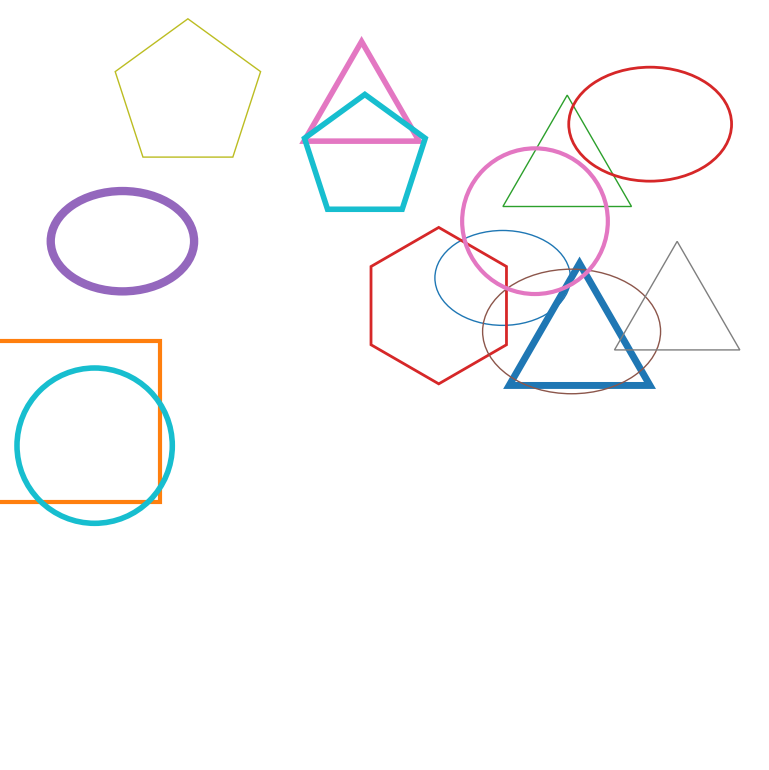[{"shape": "oval", "thickness": 0.5, "radius": 0.44, "center": [0.653, 0.639]}, {"shape": "triangle", "thickness": 2.5, "radius": 0.53, "center": [0.753, 0.552]}, {"shape": "square", "thickness": 1.5, "radius": 0.52, "center": [0.103, 0.453]}, {"shape": "triangle", "thickness": 0.5, "radius": 0.48, "center": [0.737, 0.78]}, {"shape": "oval", "thickness": 1, "radius": 0.53, "center": [0.844, 0.839]}, {"shape": "hexagon", "thickness": 1, "radius": 0.51, "center": [0.57, 0.603]}, {"shape": "oval", "thickness": 3, "radius": 0.47, "center": [0.159, 0.687]}, {"shape": "oval", "thickness": 0.5, "radius": 0.58, "center": [0.742, 0.57]}, {"shape": "triangle", "thickness": 2, "radius": 0.43, "center": [0.47, 0.86]}, {"shape": "circle", "thickness": 1.5, "radius": 0.47, "center": [0.695, 0.713]}, {"shape": "triangle", "thickness": 0.5, "radius": 0.47, "center": [0.879, 0.593]}, {"shape": "pentagon", "thickness": 0.5, "radius": 0.5, "center": [0.244, 0.876]}, {"shape": "pentagon", "thickness": 2, "radius": 0.41, "center": [0.474, 0.795]}, {"shape": "circle", "thickness": 2, "radius": 0.5, "center": [0.123, 0.421]}]